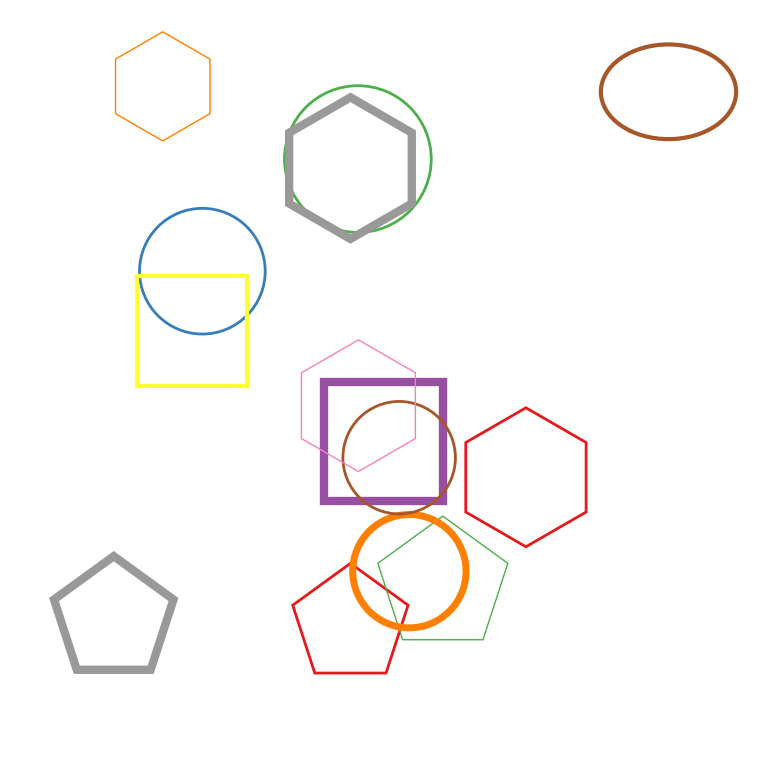[{"shape": "pentagon", "thickness": 1, "radius": 0.39, "center": [0.455, 0.19]}, {"shape": "hexagon", "thickness": 1, "radius": 0.45, "center": [0.683, 0.38]}, {"shape": "circle", "thickness": 1, "radius": 0.41, "center": [0.263, 0.648]}, {"shape": "pentagon", "thickness": 0.5, "radius": 0.44, "center": [0.575, 0.241]}, {"shape": "circle", "thickness": 1, "radius": 0.48, "center": [0.465, 0.793]}, {"shape": "square", "thickness": 3, "radius": 0.39, "center": [0.498, 0.426]}, {"shape": "circle", "thickness": 2.5, "radius": 0.37, "center": [0.532, 0.258]}, {"shape": "hexagon", "thickness": 0.5, "radius": 0.35, "center": [0.211, 0.888]}, {"shape": "square", "thickness": 1.5, "radius": 0.36, "center": [0.249, 0.57]}, {"shape": "circle", "thickness": 1, "radius": 0.37, "center": [0.518, 0.406]}, {"shape": "oval", "thickness": 1.5, "radius": 0.44, "center": [0.868, 0.881]}, {"shape": "hexagon", "thickness": 0.5, "radius": 0.43, "center": [0.465, 0.473]}, {"shape": "pentagon", "thickness": 3, "radius": 0.41, "center": [0.148, 0.196]}, {"shape": "hexagon", "thickness": 3, "radius": 0.46, "center": [0.455, 0.782]}]